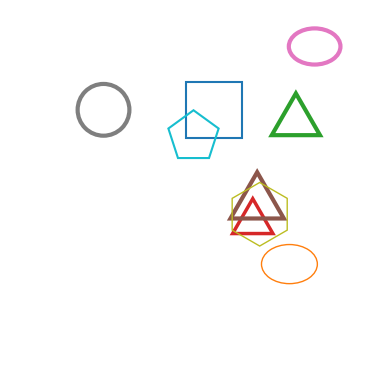[{"shape": "square", "thickness": 1.5, "radius": 0.36, "center": [0.555, 0.715]}, {"shape": "oval", "thickness": 1, "radius": 0.36, "center": [0.752, 0.314]}, {"shape": "triangle", "thickness": 3, "radius": 0.36, "center": [0.769, 0.685]}, {"shape": "triangle", "thickness": 2.5, "radius": 0.3, "center": [0.657, 0.424]}, {"shape": "triangle", "thickness": 3, "radius": 0.4, "center": [0.668, 0.473]}, {"shape": "oval", "thickness": 3, "radius": 0.34, "center": [0.817, 0.879]}, {"shape": "circle", "thickness": 3, "radius": 0.34, "center": [0.269, 0.715]}, {"shape": "hexagon", "thickness": 1, "radius": 0.41, "center": [0.675, 0.444]}, {"shape": "pentagon", "thickness": 1.5, "radius": 0.34, "center": [0.503, 0.645]}]